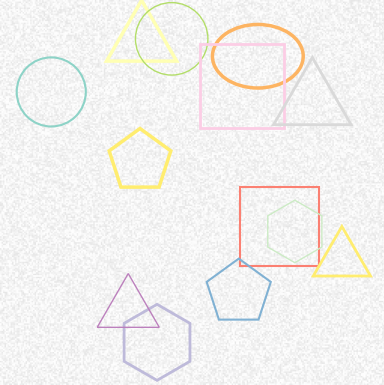[{"shape": "circle", "thickness": 1.5, "radius": 0.45, "center": [0.133, 0.761]}, {"shape": "triangle", "thickness": 2.5, "radius": 0.53, "center": [0.368, 0.894]}, {"shape": "hexagon", "thickness": 2, "radius": 0.49, "center": [0.408, 0.111]}, {"shape": "square", "thickness": 1.5, "radius": 0.51, "center": [0.725, 0.411]}, {"shape": "pentagon", "thickness": 1.5, "radius": 0.44, "center": [0.62, 0.241]}, {"shape": "oval", "thickness": 2.5, "radius": 0.59, "center": [0.67, 0.854]}, {"shape": "circle", "thickness": 1, "radius": 0.47, "center": [0.446, 0.899]}, {"shape": "square", "thickness": 2, "radius": 0.55, "center": [0.628, 0.778]}, {"shape": "triangle", "thickness": 2, "radius": 0.58, "center": [0.811, 0.734]}, {"shape": "triangle", "thickness": 1, "radius": 0.47, "center": [0.333, 0.196]}, {"shape": "hexagon", "thickness": 1, "radius": 0.41, "center": [0.766, 0.399]}, {"shape": "pentagon", "thickness": 2.5, "radius": 0.42, "center": [0.364, 0.582]}, {"shape": "triangle", "thickness": 2, "radius": 0.43, "center": [0.888, 0.326]}]